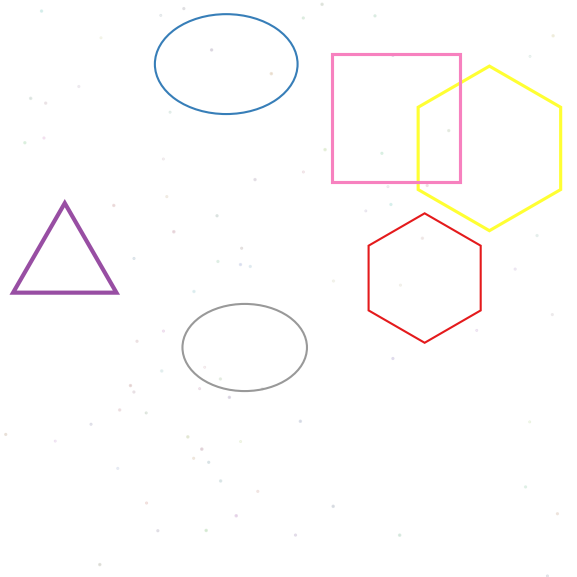[{"shape": "hexagon", "thickness": 1, "radius": 0.56, "center": [0.735, 0.518]}, {"shape": "oval", "thickness": 1, "radius": 0.62, "center": [0.392, 0.888]}, {"shape": "triangle", "thickness": 2, "radius": 0.52, "center": [0.112, 0.544]}, {"shape": "hexagon", "thickness": 1.5, "radius": 0.71, "center": [0.847, 0.742]}, {"shape": "square", "thickness": 1.5, "radius": 0.56, "center": [0.686, 0.795]}, {"shape": "oval", "thickness": 1, "radius": 0.54, "center": [0.424, 0.397]}]